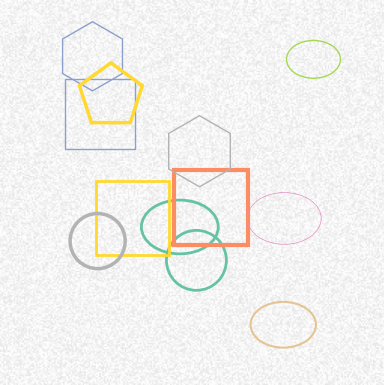[{"shape": "circle", "thickness": 2, "radius": 0.39, "center": [0.51, 0.324]}, {"shape": "oval", "thickness": 2, "radius": 0.5, "center": [0.467, 0.41]}, {"shape": "square", "thickness": 3, "radius": 0.49, "center": [0.548, 0.461]}, {"shape": "hexagon", "thickness": 1, "radius": 0.45, "center": [0.24, 0.854]}, {"shape": "square", "thickness": 1, "radius": 0.45, "center": [0.258, 0.704]}, {"shape": "oval", "thickness": 0.5, "radius": 0.48, "center": [0.738, 0.433]}, {"shape": "oval", "thickness": 1, "radius": 0.35, "center": [0.814, 0.846]}, {"shape": "pentagon", "thickness": 2.5, "radius": 0.43, "center": [0.288, 0.751]}, {"shape": "square", "thickness": 2, "radius": 0.48, "center": [0.344, 0.434]}, {"shape": "oval", "thickness": 1.5, "radius": 0.42, "center": [0.736, 0.157]}, {"shape": "hexagon", "thickness": 1, "radius": 0.46, "center": [0.518, 0.607]}, {"shape": "circle", "thickness": 2.5, "radius": 0.36, "center": [0.254, 0.374]}]